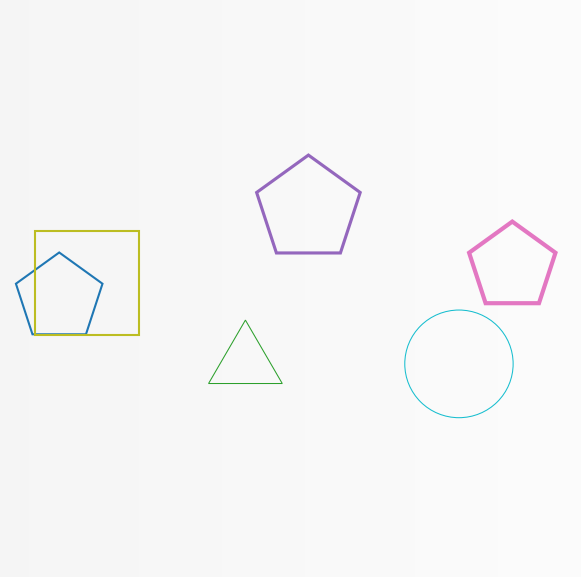[{"shape": "pentagon", "thickness": 1, "radius": 0.39, "center": [0.102, 0.484]}, {"shape": "triangle", "thickness": 0.5, "radius": 0.37, "center": [0.422, 0.372]}, {"shape": "pentagon", "thickness": 1.5, "radius": 0.47, "center": [0.531, 0.637]}, {"shape": "pentagon", "thickness": 2, "radius": 0.39, "center": [0.881, 0.537]}, {"shape": "square", "thickness": 1, "radius": 0.45, "center": [0.149, 0.509]}, {"shape": "circle", "thickness": 0.5, "radius": 0.47, "center": [0.79, 0.369]}]